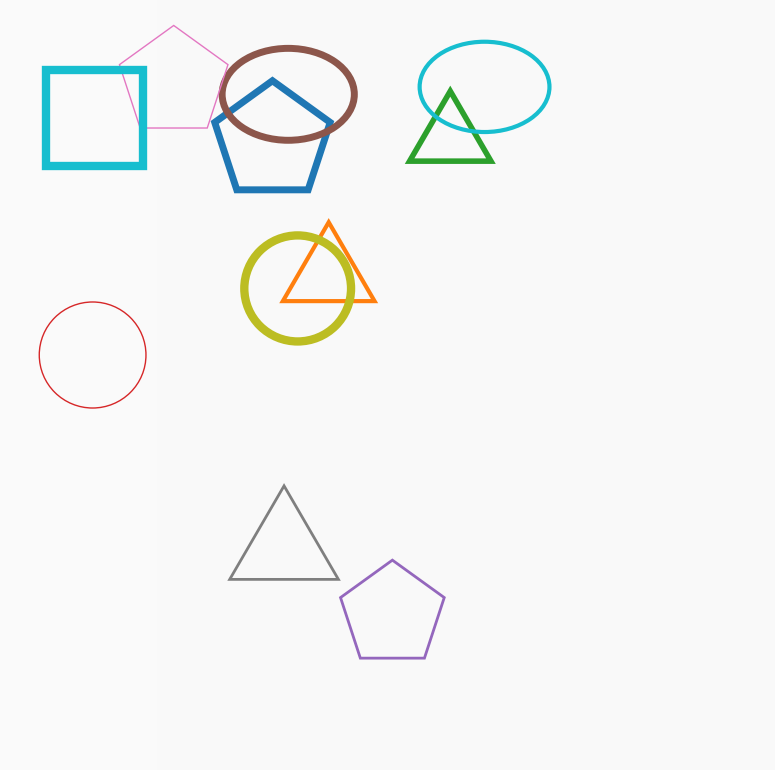[{"shape": "pentagon", "thickness": 2.5, "radius": 0.39, "center": [0.352, 0.817]}, {"shape": "triangle", "thickness": 1.5, "radius": 0.34, "center": [0.424, 0.643]}, {"shape": "triangle", "thickness": 2, "radius": 0.3, "center": [0.581, 0.821]}, {"shape": "circle", "thickness": 0.5, "radius": 0.34, "center": [0.12, 0.539]}, {"shape": "pentagon", "thickness": 1, "radius": 0.35, "center": [0.506, 0.202]}, {"shape": "oval", "thickness": 2.5, "radius": 0.43, "center": [0.372, 0.878]}, {"shape": "pentagon", "thickness": 0.5, "radius": 0.37, "center": [0.224, 0.893]}, {"shape": "triangle", "thickness": 1, "radius": 0.4, "center": [0.367, 0.288]}, {"shape": "circle", "thickness": 3, "radius": 0.34, "center": [0.384, 0.625]}, {"shape": "square", "thickness": 3, "radius": 0.31, "center": [0.122, 0.847]}, {"shape": "oval", "thickness": 1.5, "radius": 0.42, "center": [0.625, 0.887]}]